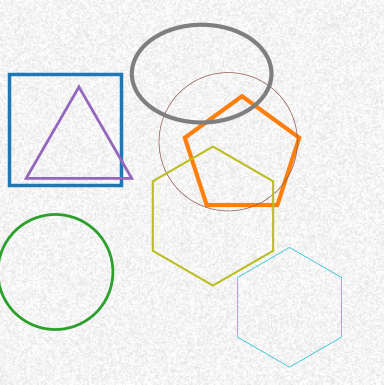[{"shape": "square", "thickness": 2.5, "radius": 0.72, "center": [0.169, 0.664]}, {"shape": "pentagon", "thickness": 3, "radius": 0.78, "center": [0.629, 0.594]}, {"shape": "circle", "thickness": 2, "radius": 0.75, "center": [0.144, 0.294]}, {"shape": "triangle", "thickness": 2, "radius": 0.79, "center": [0.205, 0.616]}, {"shape": "circle", "thickness": 0.5, "radius": 0.9, "center": [0.593, 0.632]}, {"shape": "oval", "thickness": 3, "radius": 0.91, "center": [0.524, 0.809]}, {"shape": "hexagon", "thickness": 1.5, "radius": 0.9, "center": [0.553, 0.439]}, {"shape": "hexagon", "thickness": 0.5, "radius": 0.78, "center": [0.752, 0.202]}]